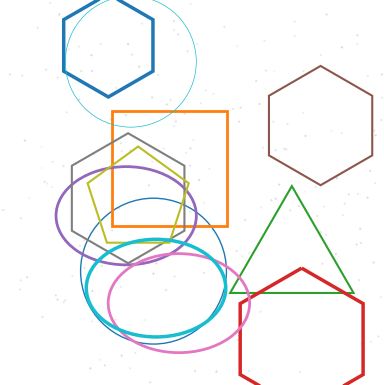[{"shape": "circle", "thickness": 1, "radius": 0.95, "center": [0.399, 0.296]}, {"shape": "hexagon", "thickness": 2.5, "radius": 0.67, "center": [0.281, 0.882]}, {"shape": "square", "thickness": 2, "radius": 0.75, "center": [0.441, 0.561]}, {"shape": "triangle", "thickness": 1.5, "radius": 0.93, "center": [0.758, 0.332]}, {"shape": "hexagon", "thickness": 2.5, "radius": 0.92, "center": [0.783, 0.119]}, {"shape": "oval", "thickness": 2, "radius": 0.91, "center": [0.328, 0.44]}, {"shape": "hexagon", "thickness": 1.5, "radius": 0.77, "center": [0.833, 0.674]}, {"shape": "oval", "thickness": 2, "radius": 0.92, "center": [0.465, 0.213]}, {"shape": "hexagon", "thickness": 1.5, "radius": 0.84, "center": [0.333, 0.485]}, {"shape": "pentagon", "thickness": 1.5, "radius": 0.69, "center": [0.359, 0.481]}, {"shape": "circle", "thickness": 0.5, "radius": 0.85, "center": [0.34, 0.84]}, {"shape": "oval", "thickness": 2.5, "radius": 0.91, "center": [0.405, 0.252]}]